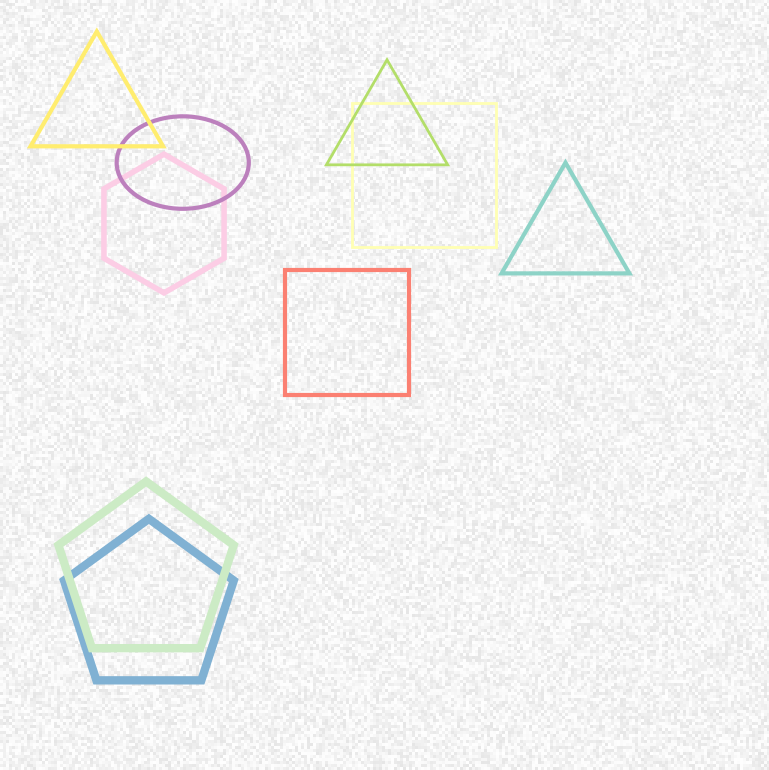[{"shape": "triangle", "thickness": 1.5, "radius": 0.48, "center": [0.734, 0.693]}, {"shape": "square", "thickness": 1, "radius": 0.47, "center": [0.551, 0.772]}, {"shape": "square", "thickness": 1.5, "radius": 0.4, "center": [0.45, 0.568]}, {"shape": "pentagon", "thickness": 3, "radius": 0.58, "center": [0.193, 0.21]}, {"shape": "triangle", "thickness": 1, "radius": 0.45, "center": [0.503, 0.831]}, {"shape": "hexagon", "thickness": 2, "radius": 0.45, "center": [0.213, 0.71]}, {"shape": "oval", "thickness": 1.5, "radius": 0.43, "center": [0.237, 0.789]}, {"shape": "pentagon", "thickness": 3, "radius": 0.6, "center": [0.19, 0.255]}, {"shape": "triangle", "thickness": 1.5, "radius": 0.5, "center": [0.126, 0.86]}]